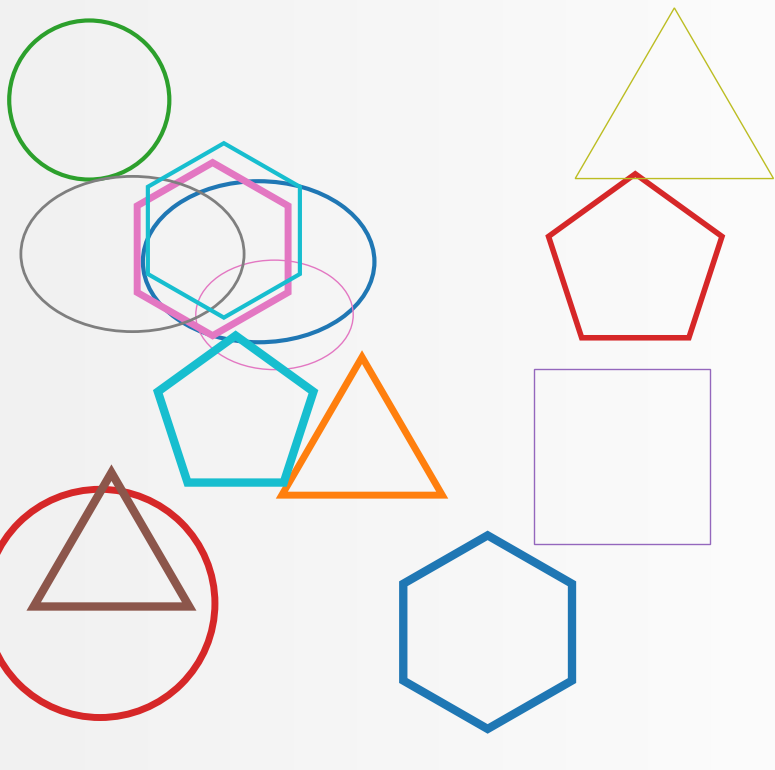[{"shape": "oval", "thickness": 1.5, "radius": 0.75, "center": [0.334, 0.66]}, {"shape": "hexagon", "thickness": 3, "radius": 0.63, "center": [0.629, 0.179]}, {"shape": "triangle", "thickness": 2.5, "radius": 0.6, "center": [0.467, 0.417]}, {"shape": "circle", "thickness": 1.5, "radius": 0.52, "center": [0.115, 0.87]}, {"shape": "circle", "thickness": 2.5, "radius": 0.74, "center": [0.129, 0.216]}, {"shape": "pentagon", "thickness": 2, "radius": 0.59, "center": [0.82, 0.657]}, {"shape": "square", "thickness": 0.5, "radius": 0.57, "center": [0.803, 0.407]}, {"shape": "triangle", "thickness": 3, "radius": 0.58, "center": [0.144, 0.27]}, {"shape": "oval", "thickness": 0.5, "radius": 0.51, "center": [0.354, 0.591]}, {"shape": "hexagon", "thickness": 2.5, "radius": 0.56, "center": [0.274, 0.676]}, {"shape": "oval", "thickness": 1, "radius": 0.72, "center": [0.171, 0.67]}, {"shape": "triangle", "thickness": 0.5, "radius": 0.74, "center": [0.87, 0.842]}, {"shape": "pentagon", "thickness": 3, "radius": 0.53, "center": [0.304, 0.459]}, {"shape": "hexagon", "thickness": 1.5, "radius": 0.57, "center": [0.289, 0.701]}]